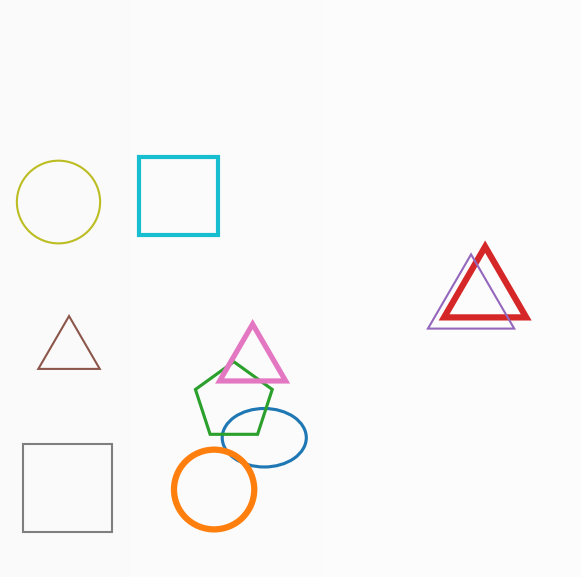[{"shape": "oval", "thickness": 1.5, "radius": 0.36, "center": [0.455, 0.241]}, {"shape": "circle", "thickness": 3, "radius": 0.35, "center": [0.368, 0.151]}, {"shape": "pentagon", "thickness": 1.5, "radius": 0.35, "center": [0.402, 0.303]}, {"shape": "triangle", "thickness": 3, "radius": 0.41, "center": [0.835, 0.49]}, {"shape": "triangle", "thickness": 1, "radius": 0.43, "center": [0.81, 0.473]}, {"shape": "triangle", "thickness": 1, "radius": 0.31, "center": [0.119, 0.391]}, {"shape": "triangle", "thickness": 2.5, "radius": 0.33, "center": [0.435, 0.372]}, {"shape": "square", "thickness": 1, "radius": 0.38, "center": [0.117, 0.154]}, {"shape": "circle", "thickness": 1, "radius": 0.36, "center": [0.101, 0.649]}, {"shape": "square", "thickness": 2, "radius": 0.34, "center": [0.307, 0.659]}]